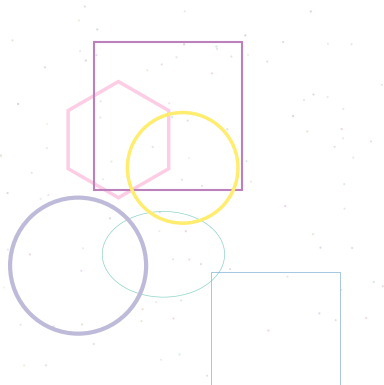[{"shape": "oval", "thickness": 0.5, "radius": 0.79, "center": [0.425, 0.339]}, {"shape": "circle", "thickness": 3, "radius": 0.88, "center": [0.203, 0.31]}, {"shape": "square", "thickness": 0.5, "radius": 0.84, "center": [0.716, 0.127]}, {"shape": "hexagon", "thickness": 2.5, "radius": 0.75, "center": [0.308, 0.637]}, {"shape": "square", "thickness": 1.5, "radius": 0.96, "center": [0.436, 0.699]}, {"shape": "circle", "thickness": 2.5, "radius": 0.72, "center": [0.474, 0.564]}]